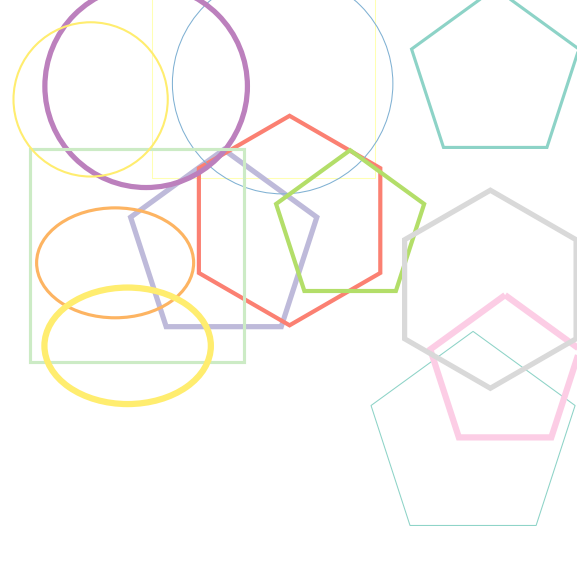[{"shape": "pentagon", "thickness": 0.5, "radius": 0.93, "center": [0.819, 0.24]}, {"shape": "pentagon", "thickness": 1.5, "radius": 0.76, "center": [0.858, 0.867]}, {"shape": "square", "thickness": 0.5, "radius": 0.96, "center": [0.456, 0.883]}, {"shape": "pentagon", "thickness": 2.5, "radius": 0.85, "center": [0.387, 0.571]}, {"shape": "hexagon", "thickness": 2, "radius": 0.91, "center": [0.501, 0.617]}, {"shape": "circle", "thickness": 0.5, "radius": 0.95, "center": [0.489, 0.854]}, {"shape": "oval", "thickness": 1.5, "radius": 0.68, "center": [0.199, 0.544]}, {"shape": "pentagon", "thickness": 2, "radius": 0.67, "center": [0.606, 0.604]}, {"shape": "pentagon", "thickness": 3, "radius": 0.68, "center": [0.875, 0.352]}, {"shape": "hexagon", "thickness": 2.5, "radius": 0.86, "center": [0.849, 0.498]}, {"shape": "circle", "thickness": 2.5, "radius": 0.88, "center": [0.253, 0.85]}, {"shape": "square", "thickness": 1.5, "radius": 0.93, "center": [0.238, 0.557]}, {"shape": "oval", "thickness": 3, "radius": 0.72, "center": [0.221, 0.4]}, {"shape": "circle", "thickness": 1, "radius": 0.67, "center": [0.157, 0.827]}]